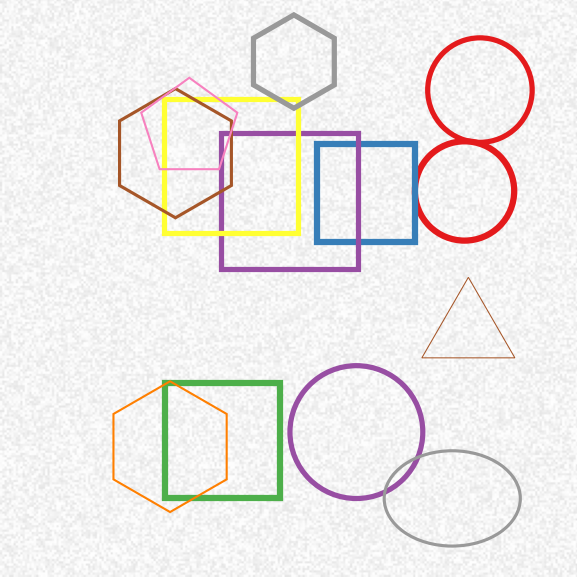[{"shape": "circle", "thickness": 2.5, "radius": 0.45, "center": [0.831, 0.843]}, {"shape": "circle", "thickness": 3, "radius": 0.43, "center": [0.804, 0.668]}, {"shape": "square", "thickness": 3, "radius": 0.42, "center": [0.634, 0.666]}, {"shape": "square", "thickness": 3, "radius": 0.5, "center": [0.385, 0.236]}, {"shape": "square", "thickness": 2.5, "radius": 0.59, "center": [0.501, 0.651]}, {"shape": "circle", "thickness": 2.5, "radius": 0.58, "center": [0.617, 0.251]}, {"shape": "hexagon", "thickness": 1, "radius": 0.57, "center": [0.294, 0.226]}, {"shape": "square", "thickness": 2.5, "radius": 0.58, "center": [0.4, 0.711]}, {"shape": "hexagon", "thickness": 1.5, "radius": 0.56, "center": [0.304, 0.734]}, {"shape": "triangle", "thickness": 0.5, "radius": 0.46, "center": [0.811, 0.426]}, {"shape": "pentagon", "thickness": 1, "radius": 0.44, "center": [0.328, 0.777]}, {"shape": "oval", "thickness": 1.5, "radius": 0.59, "center": [0.783, 0.136]}, {"shape": "hexagon", "thickness": 2.5, "radius": 0.4, "center": [0.509, 0.893]}]